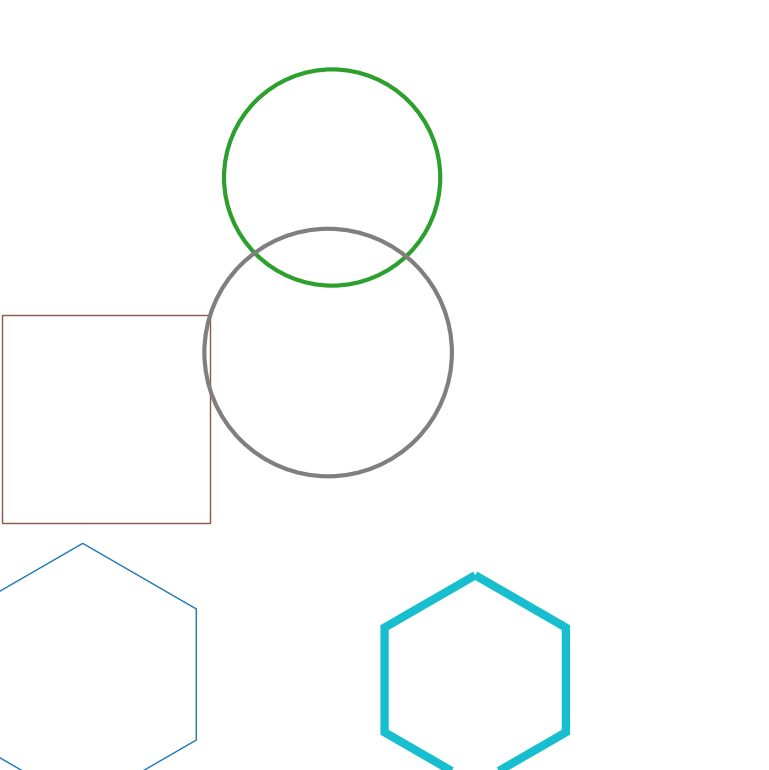[{"shape": "hexagon", "thickness": 0.5, "radius": 0.85, "center": [0.107, 0.124]}, {"shape": "circle", "thickness": 1.5, "radius": 0.7, "center": [0.431, 0.769]}, {"shape": "square", "thickness": 0.5, "radius": 0.68, "center": [0.138, 0.456]}, {"shape": "circle", "thickness": 1.5, "radius": 0.8, "center": [0.426, 0.542]}, {"shape": "hexagon", "thickness": 3, "radius": 0.68, "center": [0.617, 0.117]}]